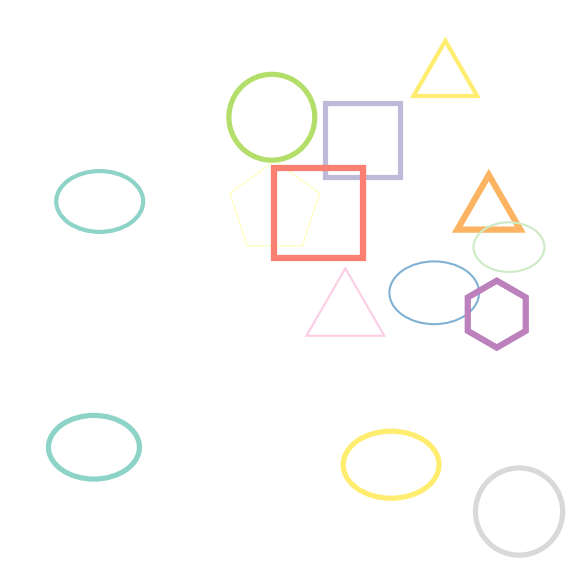[{"shape": "oval", "thickness": 2, "radius": 0.38, "center": [0.173, 0.65]}, {"shape": "oval", "thickness": 2.5, "radius": 0.39, "center": [0.163, 0.225]}, {"shape": "pentagon", "thickness": 0.5, "radius": 0.41, "center": [0.476, 0.639]}, {"shape": "square", "thickness": 2.5, "radius": 0.32, "center": [0.628, 0.757]}, {"shape": "square", "thickness": 3, "radius": 0.39, "center": [0.552, 0.63]}, {"shape": "oval", "thickness": 1, "radius": 0.39, "center": [0.752, 0.492]}, {"shape": "triangle", "thickness": 3, "radius": 0.32, "center": [0.846, 0.633]}, {"shape": "circle", "thickness": 2.5, "radius": 0.37, "center": [0.471, 0.796]}, {"shape": "triangle", "thickness": 1, "radius": 0.39, "center": [0.598, 0.457]}, {"shape": "circle", "thickness": 2.5, "radius": 0.38, "center": [0.899, 0.113]}, {"shape": "hexagon", "thickness": 3, "radius": 0.29, "center": [0.86, 0.455]}, {"shape": "oval", "thickness": 1, "radius": 0.31, "center": [0.881, 0.571]}, {"shape": "oval", "thickness": 2.5, "radius": 0.41, "center": [0.677, 0.194]}, {"shape": "triangle", "thickness": 2, "radius": 0.32, "center": [0.771, 0.865]}]